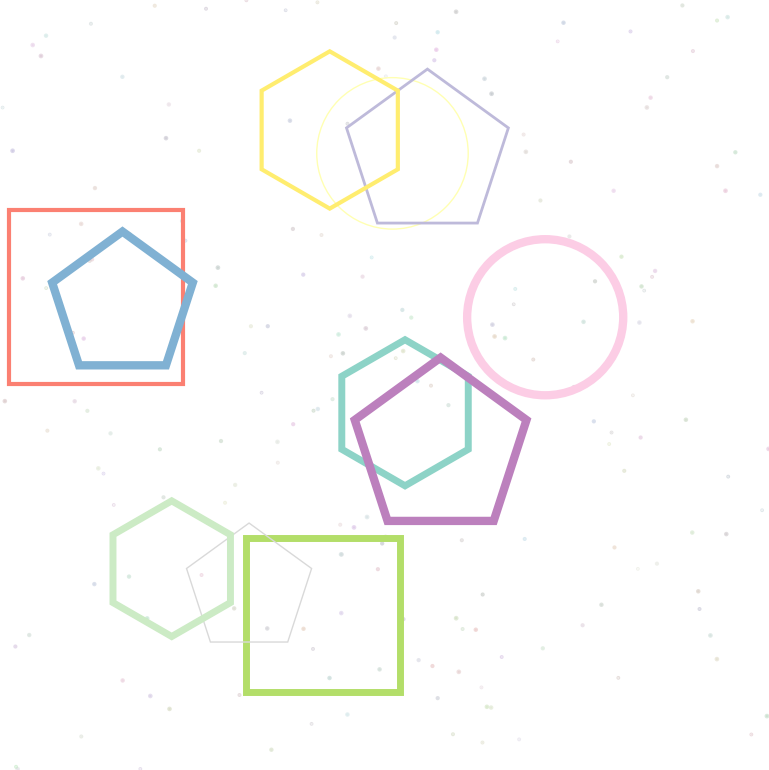[{"shape": "hexagon", "thickness": 2.5, "radius": 0.47, "center": [0.526, 0.464]}, {"shape": "circle", "thickness": 0.5, "radius": 0.49, "center": [0.51, 0.801]}, {"shape": "pentagon", "thickness": 1, "radius": 0.55, "center": [0.555, 0.8]}, {"shape": "square", "thickness": 1.5, "radius": 0.56, "center": [0.125, 0.615]}, {"shape": "pentagon", "thickness": 3, "radius": 0.48, "center": [0.159, 0.603]}, {"shape": "square", "thickness": 2.5, "radius": 0.5, "center": [0.42, 0.201]}, {"shape": "circle", "thickness": 3, "radius": 0.51, "center": [0.708, 0.588]}, {"shape": "pentagon", "thickness": 0.5, "radius": 0.43, "center": [0.323, 0.235]}, {"shape": "pentagon", "thickness": 3, "radius": 0.59, "center": [0.572, 0.418]}, {"shape": "hexagon", "thickness": 2.5, "radius": 0.44, "center": [0.223, 0.261]}, {"shape": "hexagon", "thickness": 1.5, "radius": 0.51, "center": [0.428, 0.831]}]